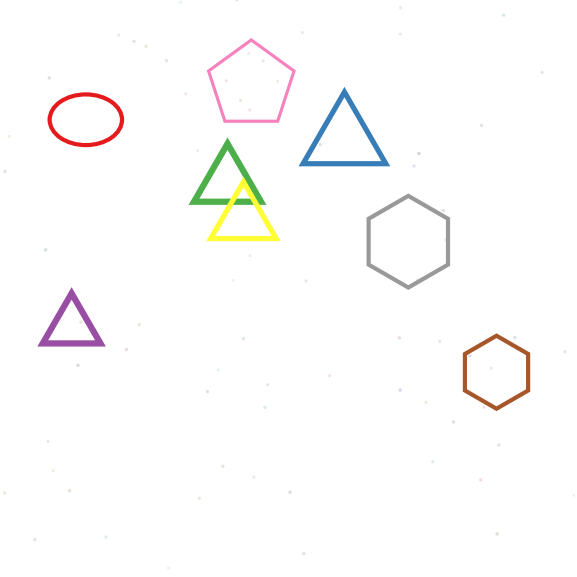[{"shape": "oval", "thickness": 2, "radius": 0.31, "center": [0.149, 0.792]}, {"shape": "triangle", "thickness": 2.5, "radius": 0.41, "center": [0.596, 0.757]}, {"shape": "triangle", "thickness": 3, "radius": 0.34, "center": [0.394, 0.683]}, {"shape": "triangle", "thickness": 3, "radius": 0.29, "center": [0.124, 0.433]}, {"shape": "triangle", "thickness": 2.5, "radius": 0.33, "center": [0.422, 0.619]}, {"shape": "hexagon", "thickness": 2, "radius": 0.32, "center": [0.86, 0.355]}, {"shape": "pentagon", "thickness": 1.5, "radius": 0.39, "center": [0.435, 0.852]}, {"shape": "hexagon", "thickness": 2, "radius": 0.4, "center": [0.707, 0.581]}]